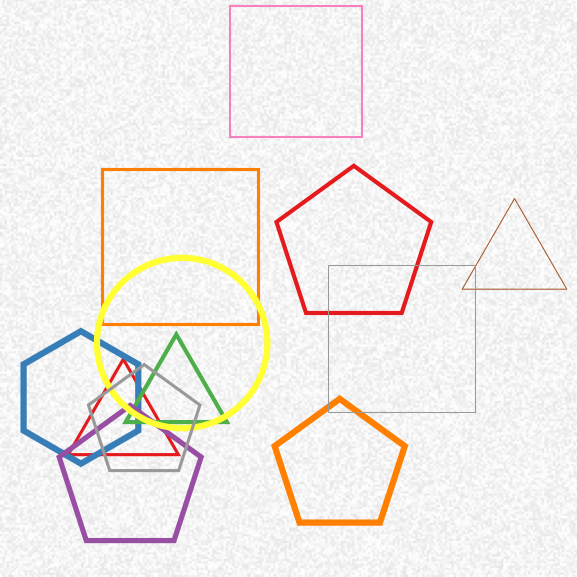[{"shape": "pentagon", "thickness": 2, "radius": 0.7, "center": [0.613, 0.571]}, {"shape": "triangle", "thickness": 1.5, "radius": 0.55, "center": [0.214, 0.267]}, {"shape": "hexagon", "thickness": 3, "radius": 0.57, "center": [0.14, 0.311]}, {"shape": "triangle", "thickness": 2, "radius": 0.51, "center": [0.305, 0.319]}, {"shape": "pentagon", "thickness": 2.5, "radius": 0.65, "center": [0.225, 0.168]}, {"shape": "pentagon", "thickness": 3, "radius": 0.59, "center": [0.588, 0.19]}, {"shape": "square", "thickness": 1.5, "radius": 0.67, "center": [0.312, 0.573]}, {"shape": "circle", "thickness": 3, "radius": 0.74, "center": [0.315, 0.405]}, {"shape": "triangle", "thickness": 0.5, "radius": 0.52, "center": [0.891, 0.551]}, {"shape": "square", "thickness": 1, "radius": 0.57, "center": [0.512, 0.875]}, {"shape": "pentagon", "thickness": 1.5, "radius": 0.51, "center": [0.25, 0.266]}, {"shape": "square", "thickness": 0.5, "radius": 0.64, "center": [0.695, 0.412]}]